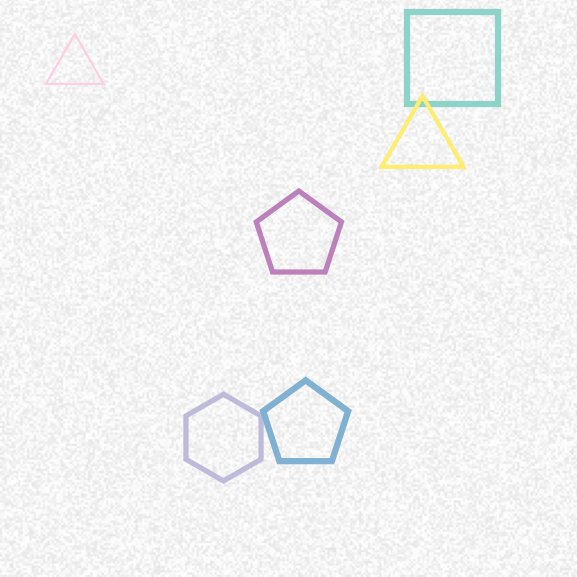[{"shape": "square", "thickness": 3, "radius": 0.4, "center": [0.783, 0.898]}, {"shape": "hexagon", "thickness": 2.5, "radius": 0.38, "center": [0.387, 0.241]}, {"shape": "pentagon", "thickness": 3, "radius": 0.39, "center": [0.529, 0.263]}, {"shape": "triangle", "thickness": 1, "radius": 0.29, "center": [0.13, 0.883]}, {"shape": "pentagon", "thickness": 2.5, "radius": 0.39, "center": [0.517, 0.591]}, {"shape": "triangle", "thickness": 2, "radius": 0.41, "center": [0.732, 0.751]}]